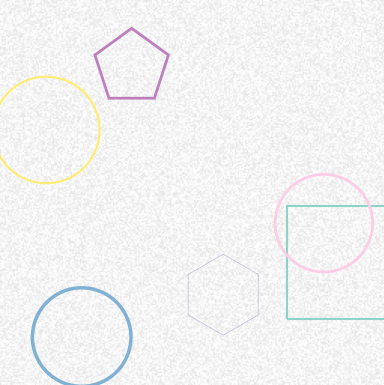[{"shape": "square", "thickness": 1.5, "radius": 0.73, "center": [0.893, 0.317]}, {"shape": "hexagon", "thickness": 0.5, "radius": 0.53, "center": [0.58, 0.235]}, {"shape": "circle", "thickness": 2.5, "radius": 0.64, "center": [0.212, 0.125]}, {"shape": "circle", "thickness": 2, "radius": 0.63, "center": [0.841, 0.42]}, {"shape": "pentagon", "thickness": 2, "radius": 0.5, "center": [0.342, 0.826]}, {"shape": "circle", "thickness": 1.5, "radius": 0.69, "center": [0.12, 0.662]}]